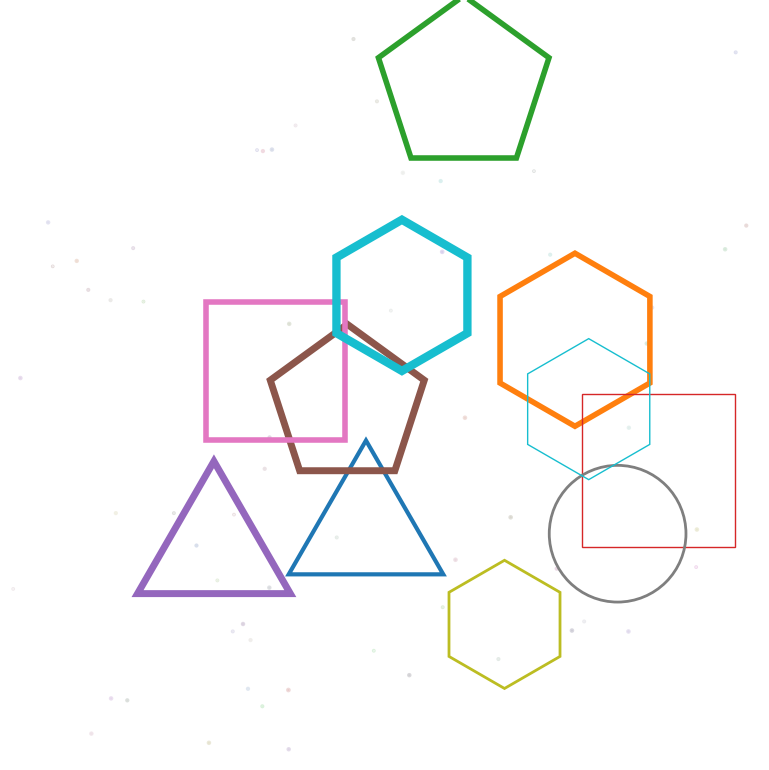[{"shape": "triangle", "thickness": 1.5, "radius": 0.58, "center": [0.475, 0.312]}, {"shape": "hexagon", "thickness": 2, "radius": 0.56, "center": [0.747, 0.559]}, {"shape": "pentagon", "thickness": 2, "radius": 0.58, "center": [0.602, 0.889]}, {"shape": "square", "thickness": 0.5, "radius": 0.5, "center": [0.856, 0.389]}, {"shape": "triangle", "thickness": 2.5, "radius": 0.57, "center": [0.278, 0.286]}, {"shape": "pentagon", "thickness": 2.5, "radius": 0.53, "center": [0.451, 0.474]}, {"shape": "square", "thickness": 2, "radius": 0.45, "center": [0.358, 0.518]}, {"shape": "circle", "thickness": 1, "radius": 0.44, "center": [0.802, 0.307]}, {"shape": "hexagon", "thickness": 1, "radius": 0.42, "center": [0.655, 0.189]}, {"shape": "hexagon", "thickness": 3, "radius": 0.49, "center": [0.522, 0.616]}, {"shape": "hexagon", "thickness": 0.5, "radius": 0.46, "center": [0.765, 0.469]}]